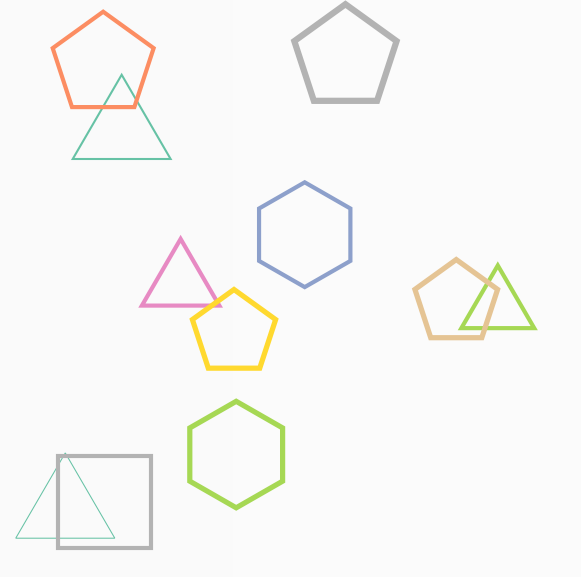[{"shape": "triangle", "thickness": 0.5, "radius": 0.49, "center": [0.112, 0.116]}, {"shape": "triangle", "thickness": 1, "radius": 0.49, "center": [0.209, 0.772]}, {"shape": "pentagon", "thickness": 2, "radius": 0.46, "center": [0.178, 0.888]}, {"shape": "hexagon", "thickness": 2, "radius": 0.45, "center": [0.524, 0.593]}, {"shape": "triangle", "thickness": 2, "radius": 0.38, "center": [0.311, 0.508]}, {"shape": "triangle", "thickness": 2, "radius": 0.36, "center": [0.856, 0.467]}, {"shape": "hexagon", "thickness": 2.5, "radius": 0.46, "center": [0.406, 0.212]}, {"shape": "pentagon", "thickness": 2.5, "radius": 0.38, "center": [0.403, 0.423]}, {"shape": "pentagon", "thickness": 2.5, "radius": 0.37, "center": [0.785, 0.475]}, {"shape": "pentagon", "thickness": 3, "radius": 0.46, "center": [0.594, 0.899]}, {"shape": "square", "thickness": 2, "radius": 0.4, "center": [0.18, 0.13]}]